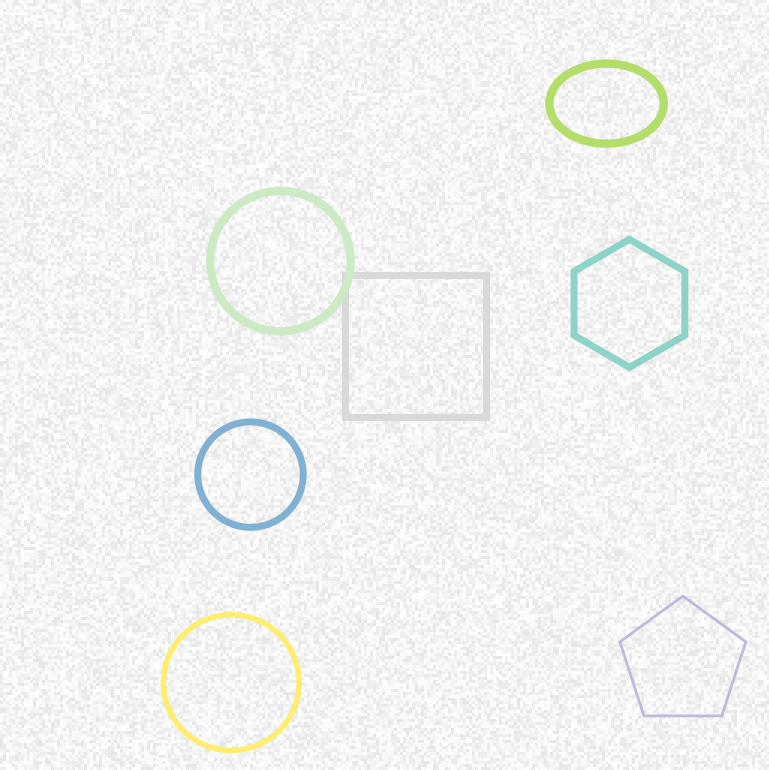[{"shape": "hexagon", "thickness": 2.5, "radius": 0.42, "center": [0.817, 0.606]}, {"shape": "pentagon", "thickness": 1, "radius": 0.43, "center": [0.887, 0.14]}, {"shape": "circle", "thickness": 2.5, "radius": 0.34, "center": [0.325, 0.384]}, {"shape": "oval", "thickness": 3, "radius": 0.37, "center": [0.788, 0.865]}, {"shape": "square", "thickness": 2.5, "radius": 0.46, "center": [0.539, 0.55]}, {"shape": "circle", "thickness": 3, "radius": 0.46, "center": [0.364, 0.661]}, {"shape": "circle", "thickness": 2, "radius": 0.44, "center": [0.3, 0.114]}]